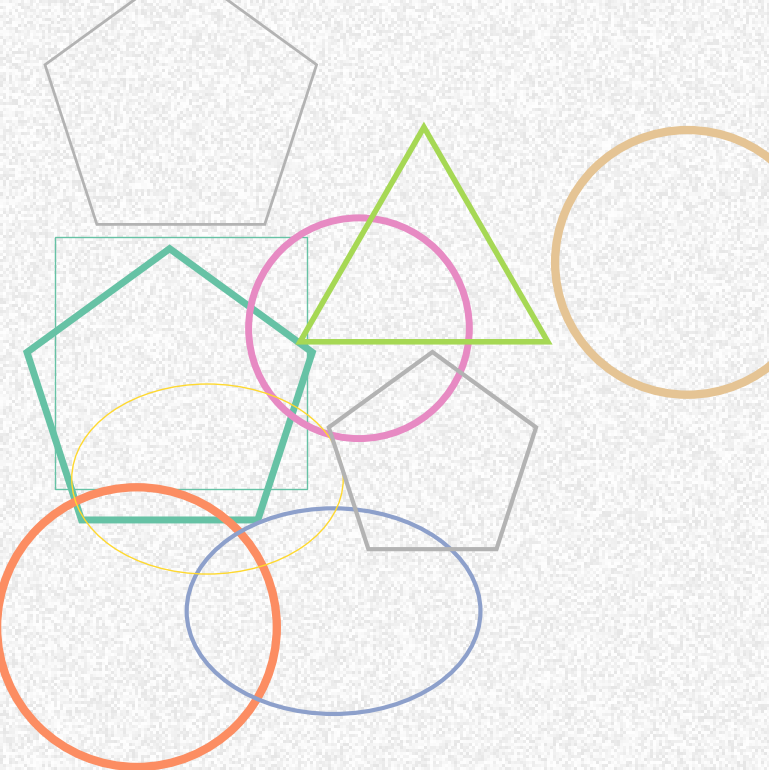[{"shape": "square", "thickness": 0.5, "radius": 0.82, "center": [0.235, 0.528]}, {"shape": "pentagon", "thickness": 2.5, "radius": 0.97, "center": [0.22, 0.482]}, {"shape": "circle", "thickness": 3, "radius": 0.91, "center": [0.178, 0.186]}, {"shape": "oval", "thickness": 1.5, "radius": 0.95, "center": [0.433, 0.206]}, {"shape": "circle", "thickness": 2.5, "radius": 0.72, "center": [0.466, 0.574]}, {"shape": "triangle", "thickness": 2, "radius": 0.93, "center": [0.551, 0.649]}, {"shape": "oval", "thickness": 0.5, "radius": 0.88, "center": [0.269, 0.378]}, {"shape": "circle", "thickness": 3, "radius": 0.86, "center": [0.893, 0.659]}, {"shape": "pentagon", "thickness": 1.5, "radius": 0.71, "center": [0.562, 0.401]}, {"shape": "pentagon", "thickness": 1, "radius": 0.93, "center": [0.235, 0.859]}]